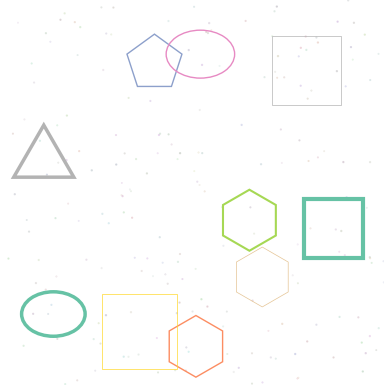[{"shape": "square", "thickness": 3, "radius": 0.38, "center": [0.867, 0.406]}, {"shape": "oval", "thickness": 2.5, "radius": 0.41, "center": [0.139, 0.184]}, {"shape": "hexagon", "thickness": 1, "radius": 0.4, "center": [0.509, 0.1]}, {"shape": "pentagon", "thickness": 1, "radius": 0.38, "center": [0.401, 0.836]}, {"shape": "oval", "thickness": 1, "radius": 0.44, "center": [0.521, 0.859]}, {"shape": "hexagon", "thickness": 1.5, "radius": 0.4, "center": [0.648, 0.428]}, {"shape": "square", "thickness": 0.5, "radius": 0.49, "center": [0.362, 0.14]}, {"shape": "hexagon", "thickness": 0.5, "radius": 0.39, "center": [0.681, 0.281]}, {"shape": "triangle", "thickness": 2.5, "radius": 0.45, "center": [0.114, 0.585]}, {"shape": "square", "thickness": 0.5, "radius": 0.45, "center": [0.797, 0.818]}]